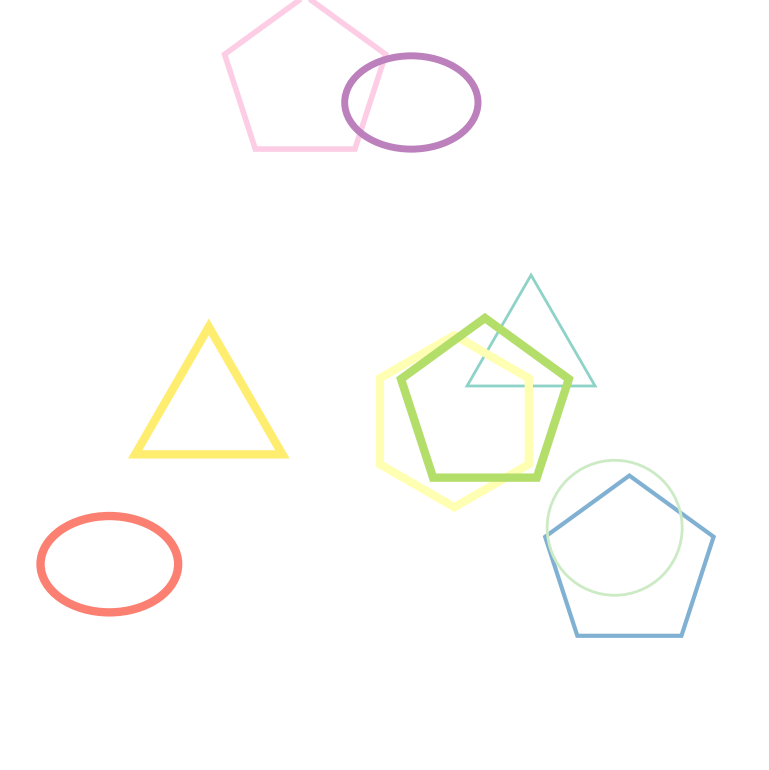[{"shape": "triangle", "thickness": 1, "radius": 0.48, "center": [0.69, 0.547]}, {"shape": "hexagon", "thickness": 3, "radius": 0.56, "center": [0.59, 0.453]}, {"shape": "oval", "thickness": 3, "radius": 0.45, "center": [0.142, 0.267]}, {"shape": "pentagon", "thickness": 1.5, "radius": 0.58, "center": [0.817, 0.267]}, {"shape": "pentagon", "thickness": 3, "radius": 0.57, "center": [0.63, 0.472]}, {"shape": "pentagon", "thickness": 2, "radius": 0.55, "center": [0.396, 0.895]}, {"shape": "oval", "thickness": 2.5, "radius": 0.43, "center": [0.534, 0.867]}, {"shape": "circle", "thickness": 1, "radius": 0.44, "center": [0.798, 0.315]}, {"shape": "triangle", "thickness": 3, "radius": 0.55, "center": [0.271, 0.465]}]